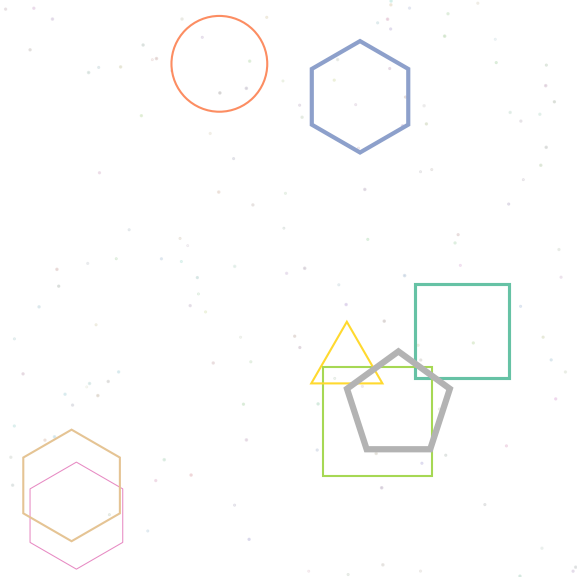[{"shape": "square", "thickness": 1.5, "radius": 0.41, "center": [0.801, 0.425]}, {"shape": "circle", "thickness": 1, "radius": 0.41, "center": [0.38, 0.889]}, {"shape": "hexagon", "thickness": 2, "radius": 0.48, "center": [0.623, 0.832]}, {"shape": "hexagon", "thickness": 0.5, "radius": 0.46, "center": [0.132, 0.106]}, {"shape": "square", "thickness": 1, "radius": 0.47, "center": [0.654, 0.269]}, {"shape": "triangle", "thickness": 1, "radius": 0.36, "center": [0.601, 0.371]}, {"shape": "hexagon", "thickness": 1, "radius": 0.48, "center": [0.124, 0.159]}, {"shape": "pentagon", "thickness": 3, "radius": 0.47, "center": [0.69, 0.297]}]